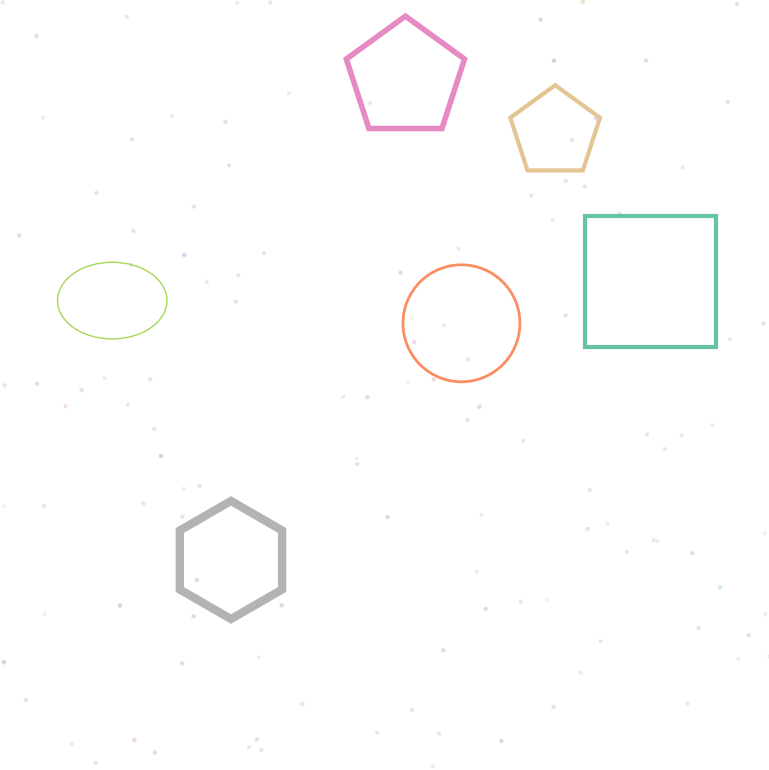[{"shape": "square", "thickness": 1.5, "radius": 0.43, "center": [0.845, 0.634]}, {"shape": "circle", "thickness": 1, "radius": 0.38, "center": [0.599, 0.58]}, {"shape": "pentagon", "thickness": 2, "radius": 0.4, "center": [0.527, 0.898]}, {"shape": "oval", "thickness": 0.5, "radius": 0.36, "center": [0.146, 0.61]}, {"shape": "pentagon", "thickness": 1.5, "radius": 0.31, "center": [0.721, 0.828]}, {"shape": "hexagon", "thickness": 3, "radius": 0.38, "center": [0.3, 0.273]}]